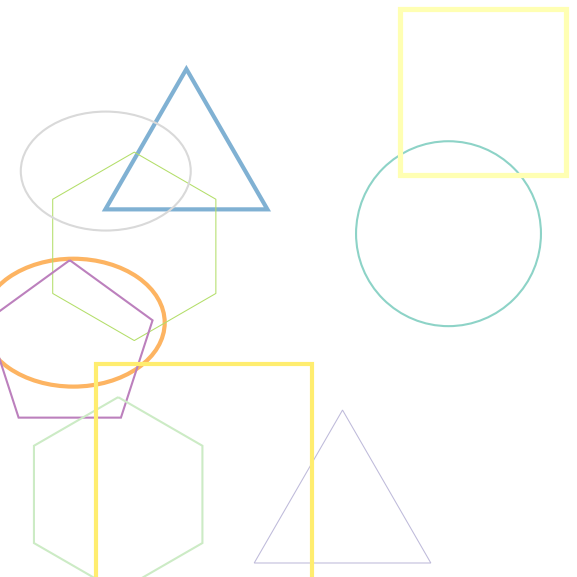[{"shape": "circle", "thickness": 1, "radius": 0.8, "center": [0.777, 0.594]}, {"shape": "square", "thickness": 2.5, "radius": 0.72, "center": [0.836, 0.84]}, {"shape": "triangle", "thickness": 0.5, "radius": 0.88, "center": [0.593, 0.113]}, {"shape": "triangle", "thickness": 2, "radius": 0.81, "center": [0.323, 0.718]}, {"shape": "oval", "thickness": 2, "radius": 0.79, "center": [0.127, 0.44]}, {"shape": "hexagon", "thickness": 0.5, "radius": 0.82, "center": [0.233, 0.573]}, {"shape": "oval", "thickness": 1, "radius": 0.74, "center": [0.183, 0.703]}, {"shape": "pentagon", "thickness": 1, "radius": 0.75, "center": [0.121, 0.398]}, {"shape": "hexagon", "thickness": 1, "radius": 0.84, "center": [0.205, 0.143]}, {"shape": "square", "thickness": 2, "radius": 0.93, "center": [0.353, 0.182]}]